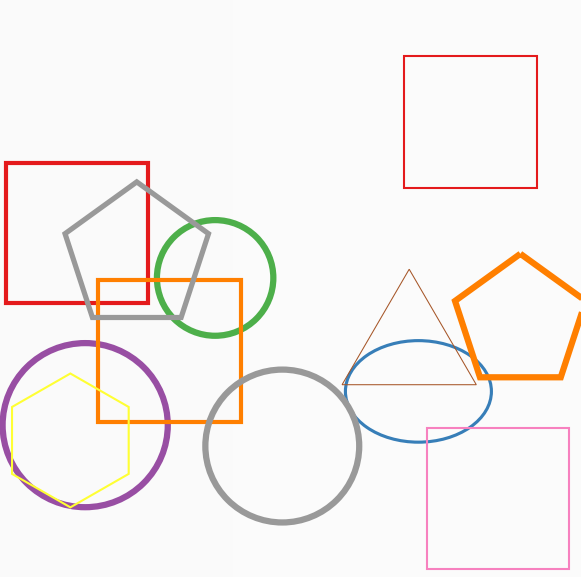[{"shape": "square", "thickness": 2, "radius": 0.61, "center": [0.132, 0.596]}, {"shape": "square", "thickness": 1, "radius": 0.57, "center": [0.809, 0.788]}, {"shape": "oval", "thickness": 1.5, "radius": 0.63, "center": [0.72, 0.321]}, {"shape": "circle", "thickness": 3, "radius": 0.5, "center": [0.37, 0.518]}, {"shape": "circle", "thickness": 3, "radius": 0.71, "center": [0.147, 0.263]}, {"shape": "pentagon", "thickness": 3, "radius": 0.59, "center": [0.895, 0.441]}, {"shape": "square", "thickness": 2, "radius": 0.61, "center": [0.292, 0.391]}, {"shape": "hexagon", "thickness": 1, "radius": 0.58, "center": [0.121, 0.236]}, {"shape": "triangle", "thickness": 0.5, "radius": 0.67, "center": [0.704, 0.4]}, {"shape": "square", "thickness": 1, "radius": 0.61, "center": [0.857, 0.136]}, {"shape": "pentagon", "thickness": 2.5, "radius": 0.65, "center": [0.235, 0.554]}, {"shape": "circle", "thickness": 3, "radius": 0.66, "center": [0.486, 0.227]}]